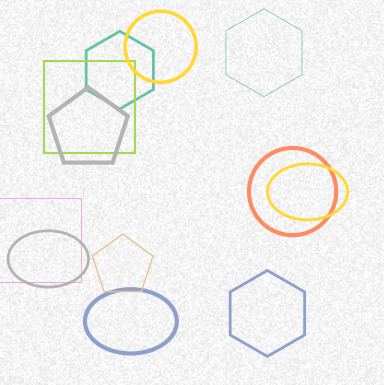[{"shape": "hexagon", "thickness": 2, "radius": 0.5, "center": [0.311, 0.818]}, {"shape": "hexagon", "thickness": 0.5, "radius": 0.57, "center": [0.685, 0.863]}, {"shape": "circle", "thickness": 3, "radius": 0.57, "center": [0.76, 0.502]}, {"shape": "hexagon", "thickness": 2, "radius": 0.56, "center": [0.695, 0.186]}, {"shape": "oval", "thickness": 3, "radius": 0.6, "center": [0.34, 0.165]}, {"shape": "square", "thickness": 0.5, "radius": 0.55, "center": [0.101, 0.376]}, {"shape": "square", "thickness": 1.5, "radius": 0.6, "center": [0.232, 0.721]}, {"shape": "oval", "thickness": 2, "radius": 0.52, "center": [0.799, 0.502]}, {"shape": "circle", "thickness": 2.5, "radius": 0.46, "center": [0.417, 0.878]}, {"shape": "pentagon", "thickness": 1, "radius": 0.41, "center": [0.319, 0.309]}, {"shape": "oval", "thickness": 2, "radius": 0.52, "center": [0.125, 0.328]}, {"shape": "pentagon", "thickness": 3, "radius": 0.54, "center": [0.229, 0.665]}]